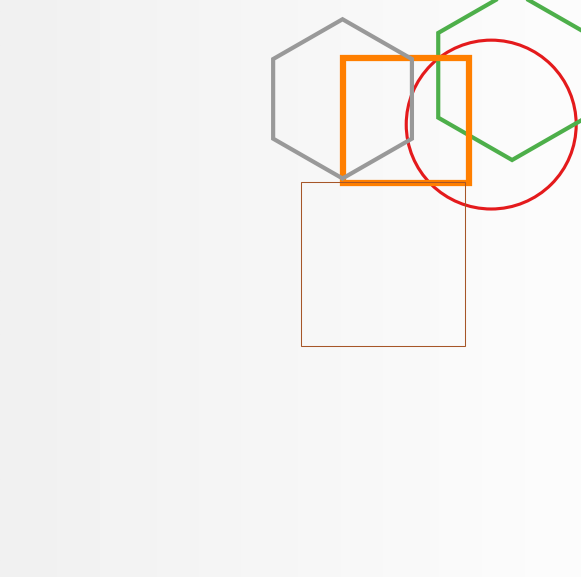[{"shape": "circle", "thickness": 1.5, "radius": 0.73, "center": [0.845, 0.783]}, {"shape": "hexagon", "thickness": 2, "radius": 0.73, "center": [0.881, 0.869]}, {"shape": "square", "thickness": 3, "radius": 0.54, "center": [0.699, 0.79]}, {"shape": "square", "thickness": 0.5, "radius": 0.71, "center": [0.659, 0.542]}, {"shape": "hexagon", "thickness": 2, "radius": 0.69, "center": [0.589, 0.828]}]